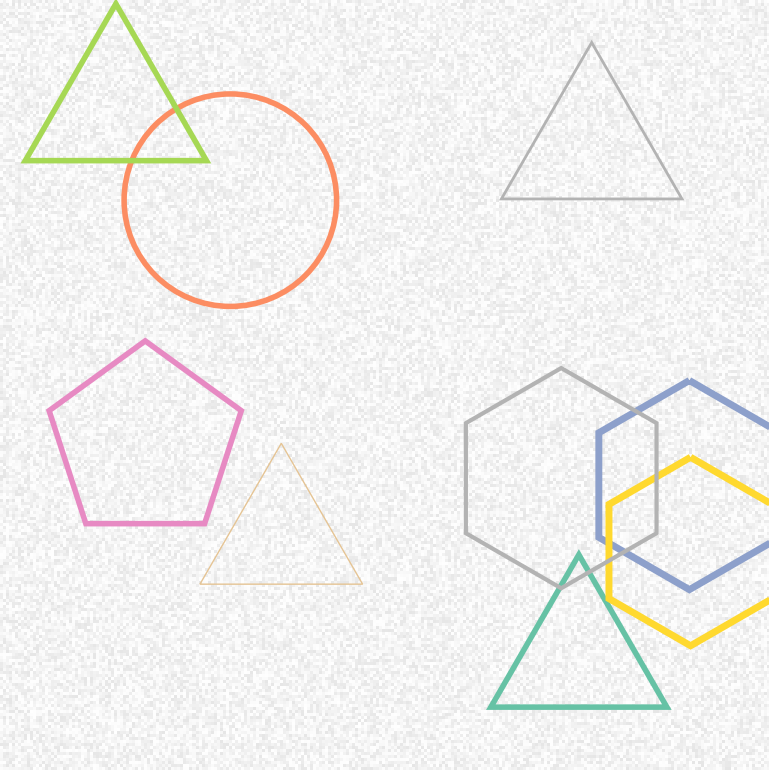[{"shape": "triangle", "thickness": 2, "radius": 0.66, "center": [0.752, 0.148]}, {"shape": "circle", "thickness": 2, "radius": 0.69, "center": [0.299, 0.74]}, {"shape": "hexagon", "thickness": 2.5, "radius": 0.68, "center": [0.895, 0.37]}, {"shape": "pentagon", "thickness": 2, "radius": 0.66, "center": [0.189, 0.426]}, {"shape": "triangle", "thickness": 2, "radius": 0.68, "center": [0.151, 0.859]}, {"shape": "hexagon", "thickness": 2.5, "radius": 0.61, "center": [0.897, 0.284]}, {"shape": "triangle", "thickness": 0.5, "radius": 0.61, "center": [0.365, 0.302]}, {"shape": "hexagon", "thickness": 1.5, "radius": 0.71, "center": [0.729, 0.379]}, {"shape": "triangle", "thickness": 1, "radius": 0.68, "center": [0.768, 0.809]}]